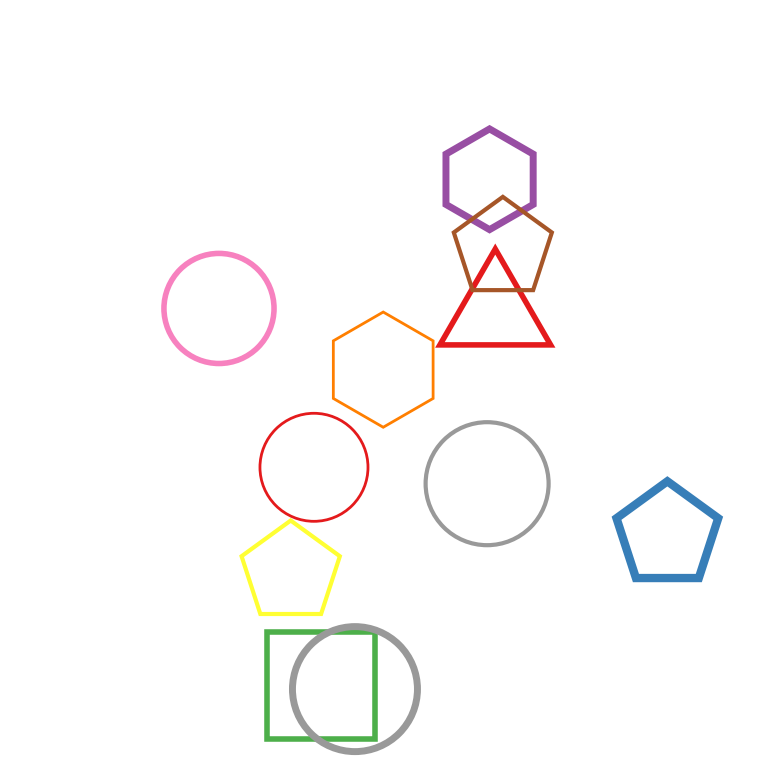[{"shape": "circle", "thickness": 1, "radius": 0.35, "center": [0.408, 0.393]}, {"shape": "triangle", "thickness": 2, "radius": 0.41, "center": [0.643, 0.594]}, {"shape": "pentagon", "thickness": 3, "radius": 0.35, "center": [0.867, 0.305]}, {"shape": "square", "thickness": 2, "radius": 0.35, "center": [0.417, 0.11]}, {"shape": "hexagon", "thickness": 2.5, "radius": 0.33, "center": [0.636, 0.767]}, {"shape": "hexagon", "thickness": 1, "radius": 0.37, "center": [0.498, 0.52]}, {"shape": "pentagon", "thickness": 1.5, "radius": 0.34, "center": [0.378, 0.257]}, {"shape": "pentagon", "thickness": 1.5, "radius": 0.33, "center": [0.653, 0.677]}, {"shape": "circle", "thickness": 2, "radius": 0.36, "center": [0.284, 0.599]}, {"shape": "circle", "thickness": 1.5, "radius": 0.4, "center": [0.633, 0.372]}, {"shape": "circle", "thickness": 2.5, "radius": 0.41, "center": [0.461, 0.105]}]